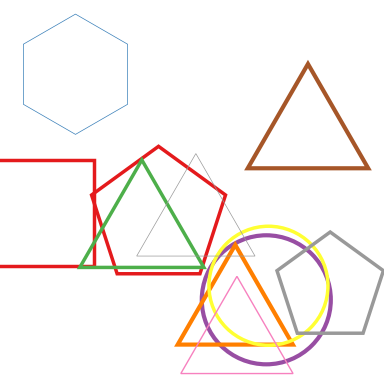[{"shape": "square", "thickness": 2.5, "radius": 0.69, "center": [0.107, 0.446]}, {"shape": "pentagon", "thickness": 2.5, "radius": 0.91, "center": [0.412, 0.437]}, {"shape": "hexagon", "thickness": 0.5, "radius": 0.78, "center": [0.196, 0.807]}, {"shape": "triangle", "thickness": 2.5, "radius": 0.93, "center": [0.368, 0.398]}, {"shape": "circle", "thickness": 3, "radius": 0.84, "center": [0.692, 0.221]}, {"shape": "triangle", "thickness": 3, "radius": 0.86, "center": [0.611, 0.191]}, {"shape": "circle", "thickness": 2.5, "radius": 0.77, "center": [0.697, 0.258]}, {"shape": "triangle", "thickness": 3, "radius": 0.9, "center": [0.8, 0.653]}, {"shape": "triangle", "thickness": 1, "radius": 0.84, "center": [0.615, 0.114]}, {"shape": "pentagon", "thickness": 2.5, "radius": 0.73, "center": [0.858, 0.252]}, {"shape": "triangle", "thickness": 0.5, "radius": 0.89, "center": [0.509, 0.424]}]